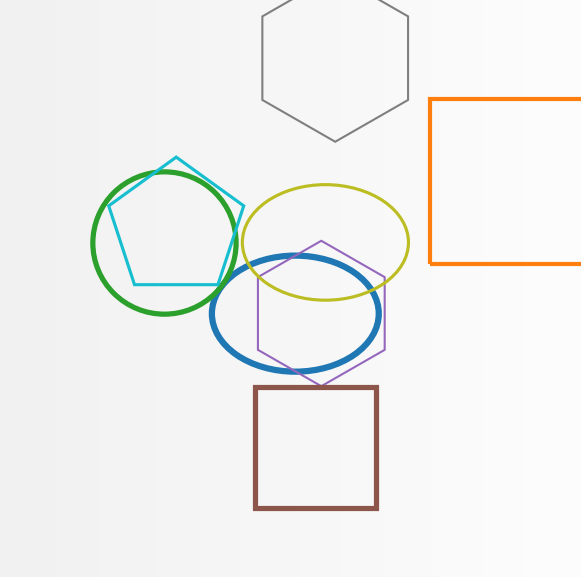[{"shape": "oval", "thickness": 3, "radius": 0.72, "center": [0.508, 0.456]}, {"shape": "square", "thickness": 2, "radius": 0.71, "center": [0.882, 0.685]}, {"shape": "circle", "thickness": 2.5, "radius": 0.62, "center": [0.283, 0.578]}, {"shape": "hexagon", "thickness": 1, "radius": 0.63, "center": [0.553, 0.456]}, {"shape": "square", "thickness": 2.5, "radius": 0.52, "center": [0.543, 0.224]}, {"shape": "hexagon", "thickness": 1, "radius": 0.72, "center": [0.577, 0.898]}, {"shape": "oval", "thickness": 1.5, "radius": 0.71, "center": [0.56, 0.579]}, {"shape": "pentagon", "thickness": 1.5, "radius": 0.61, "center": [0.303, 0.605]}]